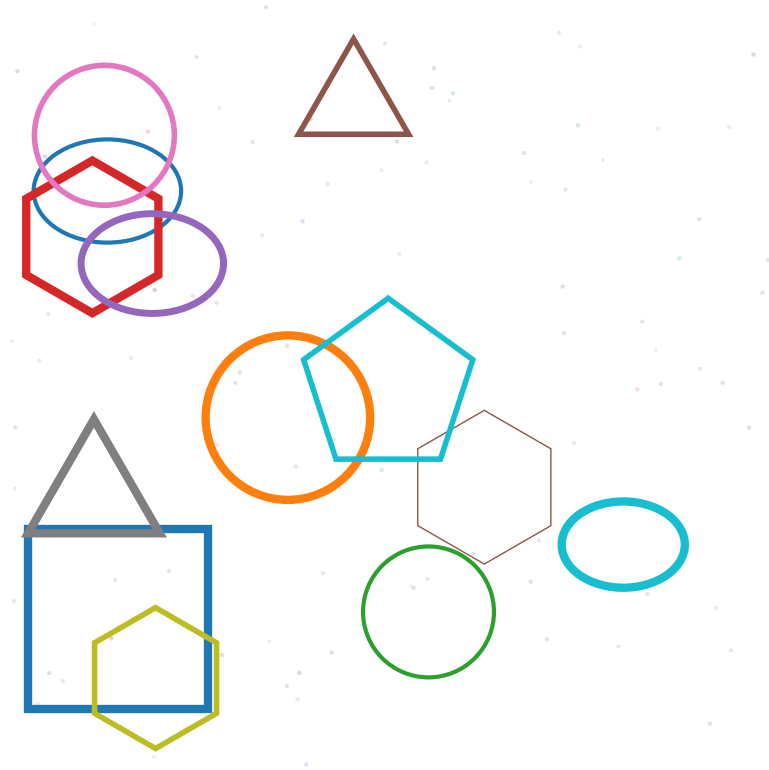[{"shape": "oval", "thickness": 1.5, "radius": 0.48, "center": [0.139, 0.752]}, {"shape": "square", "thickness": 3, "radius": 0.59, "center": [0.153, 0.196]}, {"shape": "circle", "thickness": 3, "radius": 0.53, "center": [0.374, 0.458]}, {"shape": "circle", "thickness": 1.5, "radius": 0.43, "center": [0.556, 0.205]}, {"shape": "hexagon", "thickness": 3, "radius": 0.5, "center": [0.12, 0.692]}, {"shape": "oval", "thickness": 2.5, "radius": 0.46, "center": [0.198, 0.658]}, {"shape": "triangle", "thickness": 2, "radius": 0.41, "center": [0.459, 0.867]}, {"shape": "hexagon", "thickness": 0.5, "radius": 0.5, "center": [0.629, 0.367]}, {"shape": "circle", "thickness": 2, "radius": 0.45, "center": [0.136, 0.824]}, {"shape": "triangle", "thickness": 3, "radius": 0.49, "center": [0.122, 0.357]}, {"shape": "hexagon", "thickness": 2, "radius": 0.46, "center": [0.202, 0.119]}, {"shape": "oval", "thickness": 3, "radius": 0.4, "center": [0.809, 0.293]}, {"shape": "pentagon", "thickness": 2, "radius": 0.58, "center": [0.504, 0.497]}]